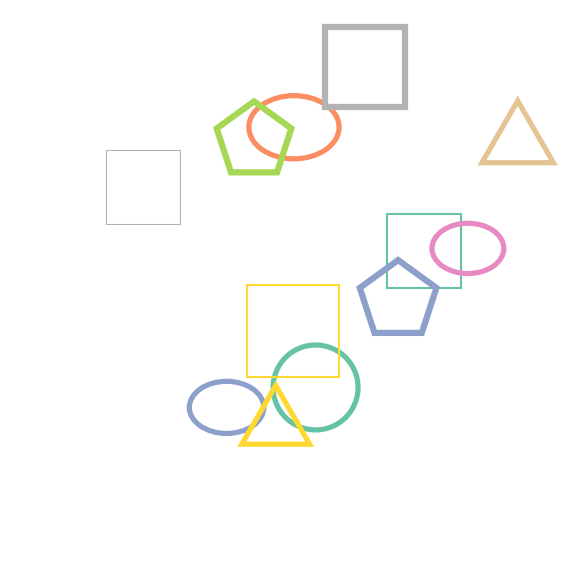[{"shape": "square", "thickness": 1, "radius": 0.32, "center": [0.735, 0.565]}, {"shape": "circle", "thickness": 2.5, "radius": 0.37, "center": [0.546, 0.328]}, {"shape": "oval", "thickness": 2.5, "radius": 0.39, "center": [0.509, 0.779]}, {"shape": "pentagon", "thickness": 3, "radius": 0.35, "center": [0.689, 0.479]}, {"shape": "oval", "thickness": 2.5, "radius": 0.32, "center": [0.392, 0.294]}, {"shape": "oval", "thickness": 2.5, "radius": 0.31, "center": [0.81, 0.569]}, {"shape": "pentagon", "thickness": 3, "radius": 0.34, "center": [0.44, 0.756]}, {"shape": "triangle", "thickness": 2.5, "radius": 0.34, "center": [0.477, 0.264]}, {"shape": "square", "thickness": 1, "radius": 0.4, "center": [0.507, 0.426]}, {"shape": "triangle", "thickness": 2.5, "radius": 0.36, "center": [0.896, 0.753]}, {"shape": "square", "thickness": 0.5, "radius": 0.32, "center": [0.247, 0.675]}, {"shape": "square", "thickness": 3, "radius": 0.35, "center": [0.632, 0.883]}]